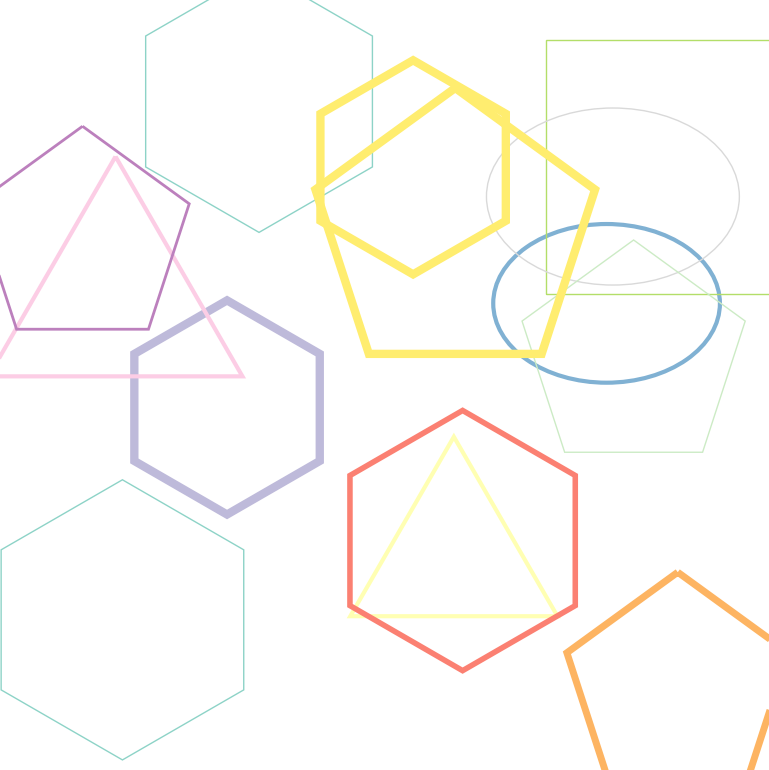[{"shape": "hexagon", "thickness": 0.5, "radius": 0.85, "center": [0.336, 0.868]}, {"shape": "hexagon", "thickness": 0.5, "radius": 0.91, "center": [0.159, 0.195]}, {"shape": "triangle", "thickness": 1.5, "radius": 0.78, "center": [0.589, 0.277]}, {"shape": "hexagon", "thickness": 3, "radius": 0.7, "center": [0.295, 0.471]}, {"shape": "hexagon", "thickness": 2, "radius": 0.84, "center": [0.601, 0.298]}, {"shape": "oval", "thickness": 1.5, "radius": 0.74, "center": [0.788, 0.606]}, {"shape": "pentagon", "thickness": 2.5, "radius": 0.76, "center": [0.88, 0.105]}, {"shape": "square", "thickness": 0.5, "radius": 0.82, "center": [0.874, 0.783]}, {"shape": "triangle", "thickness": 1.5, "radius": 0.95, "center": [0.15, 0.606]}, {"shape": "oval", "thickness": 0.5, "radius": 0.82, "center": [0.796, 0.745]}, {"shape": "pentagon", "thickness": 1, "radius": 0.73, "center": [0.107, 0.69]}, {"shape": "pentagon", "thickness": 0.5, "radius": 0.76, "center": [0.823, 0.536]}, {"shape": "pentagon", "thickness": 3, "radius": 0.95, "center": [0.591, 0.695]}, {"shape": "hexagon", "thickness": 3, "radius": 0.7, "center": [0.537, 0.783]}]